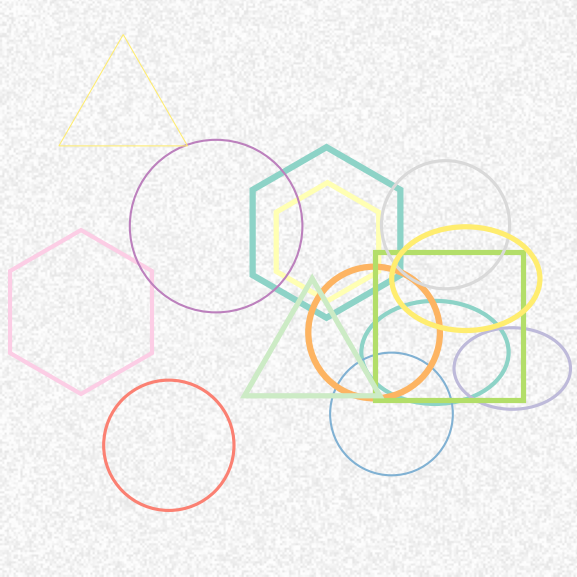[{"shape": "oval", "thickness": 2, "radius": 0.64, "center": [0.753, 0.389]}, {"shape": "hexagon", "thickness": 3, "radius": 0.74, "center": [0.565, 0.597]}, {"shape": "hexagon", "thickness": 2.5, "radius": 0.51, "center": [0.567, 0.58]}, {"shape": "oval", "thickness": 1.5, "radius": 0.5, "center": [0.887, 0.361]}, {"shape": "circle", "thickness": 1.5, "radius": 0.56, "center": [0.292, 0.228]}, {"shape": "circle", "thickness": 1, "radius": 0.53, "center": [0.678, 0.282]}, {"shape": "circle", "thickness": 3, "radius": 0.57, "center": [0.648, 0.423]}, {"shape": "square", "thickness": 2.5, "radius": 0.64, "center": [0.778, 0.435]}, {"shape": "hexagon", "thickness": 2, "radius": 0.71, "center": [0.14, 0.459]}, {"shape": "circle", "thickness": 1.5, "radius": 0.55, "center": [0.772, 0.61]}, {"shape": "circle", "thickness": 1, "radius": 0.75, "center": [0.374, 0.608]}, {"shape": "triangle", "thickness": 2.5, "radius": 0.68, "center": [0.541, 0.381]}, {"shape": "oval", "thickness": 2.5, "radius": 0.64, "center": [0.807, 0.517]}, {"shape": "triangle", "thickness": 0.5, "radius": 0.64, "center": [0.213, 0.811]}]